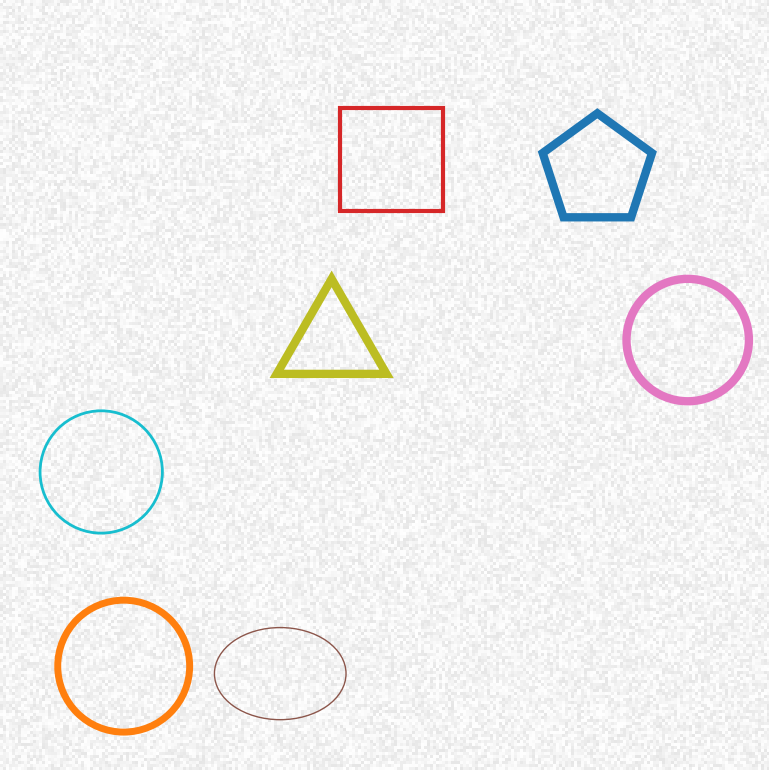[{"shape": "pentagon", "thickness": 3, "radius": 0.37, "center": [0.776, 0.778]}, {"shape": "circle", "thickness": 2.5, "radius": 0.43, "center": [0.161, 0.135]}, {"shape": "square", "thickness": 1.5, "radius": 0.34, "center": [0.509, 0.793]}, {"shape": "oval", "thickness": 0.5, "radius": 0.43, "center": [0.364, 0.125]}, {"shape": "circle", "thickness": 3, "radius": 0.4, "center": [0.893, 0.558]}, {"shape": "triangle", "thickness": 3, "radius": 0.41, "center": [0.431, 0.556]}, {"shape": "circle", "thickness": 1, "radius": 0.4, "center": [0.131, 0.387]}]